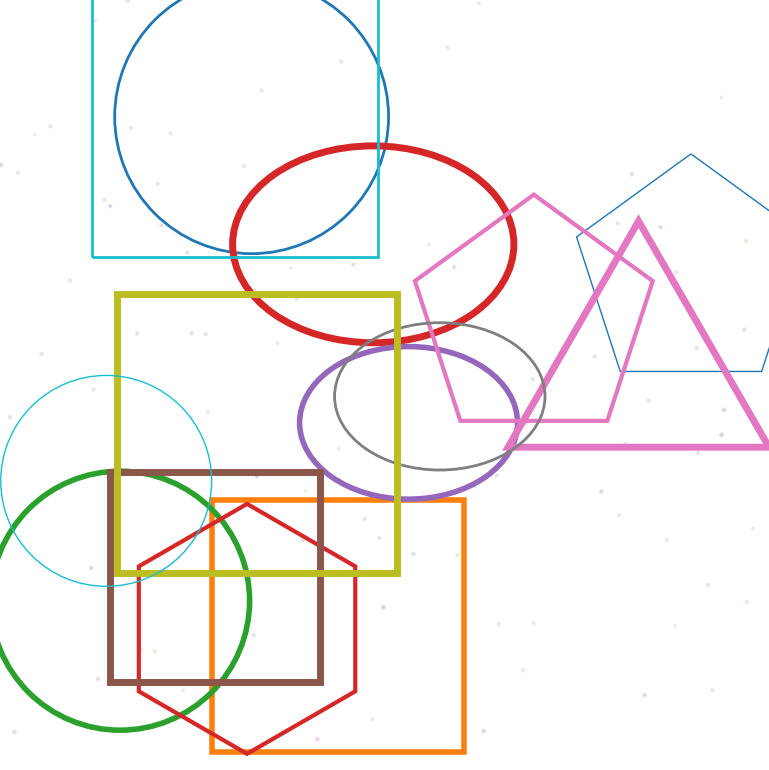[{"shape": "pentagon", "thickness": 0.5, "radius": 0.78, "center": [0.897, 0.644]}, {"shape": "circle", "thickness": 1, "radius": 0.89, "center": [0.327, 0.848]}, {"shape": "square", "thickness": 2, "radius": 0.82, "center": [0.439, 0.187]}, {"shape": "circle", "thickness": 2, "radius": 0.84, "center": [0.156, 0.22]}, {"shape": "oval", "thickness": 2.5, "radius": 0.91, "center": [0.485, 0.683]}, {"shape": "hexagon", "thickness": 1.5, "radius": 0.81, "center": [0.321, 0.183]}, {"shape": "oval", "thickness": 2, "radius": 0.71, "center": [0.531, 0.451]}, {"shape": "square", "thickness": 2.5, "radius": 0.68, "center": [0.279, 0.251]}, {"shape": "triangle", "thickness": 2.5, "radius": 0.98, "center": [0.829, 0.517]}, {"shape": "pentagon", "thickness": 1.5, "radius": 0.81, "center": [0.693, 0.585]}, {"shape": "oval", "thickness": 1, "radius": 0.68, "center": [0.571, 0.485]}, {"shape": "square", "thickness": 2.5, "radius": 0.91, "center": [0.334, 0.437]}, {"shape": "square", "thickness": 1, "radius": 0.93, "center": [0.305, 0.852]}, {"shape": "circle", "thickness": 0.5, "radius": 0.68, "center": [0.138, 0.375]}]